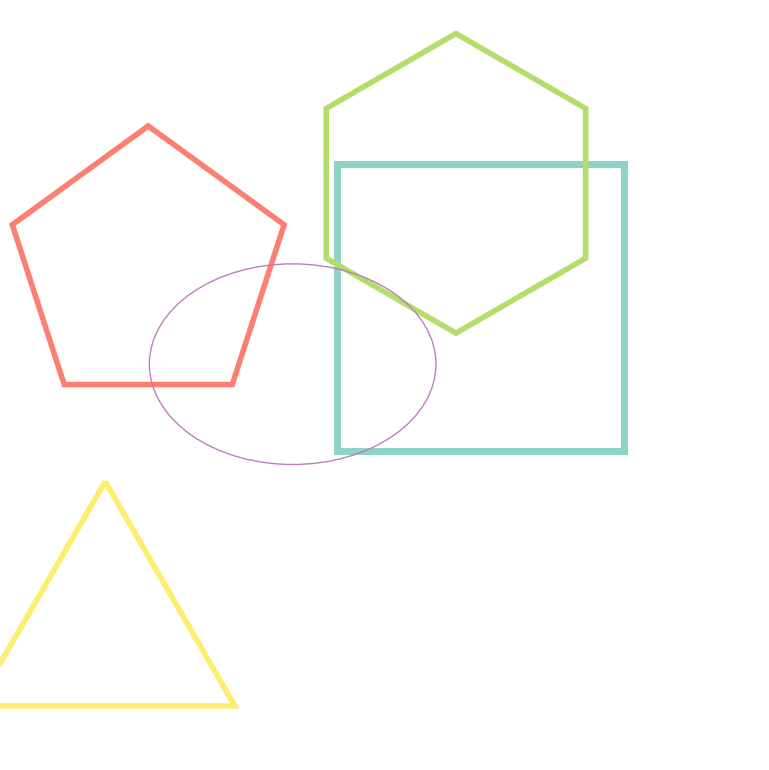[{"shape": "square", "thickness": 2.5, "radius": 0.93, "center": [0.624, 0.601]}, {"shape": "pentagon", "thickness": 2, "radius": 0.93, "center": [0.192, 0.651]}, {"shape": "hexagon", "thickness": 2, "radius": 0.97, "center": [0.592, 0.762]}, {"shape": "oval", "thickness": 0.5, "radius": 0.93, "center": [0.38, 0.527]}, {"shape": "triangle", "thickness": 2, "radius": 0.97, "center": [0.137, 0.18]}]